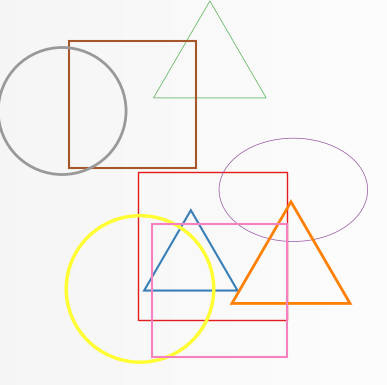[{"shape": "square", "thickness": 1, "radius": 0.96, "center": [0.549, 0.361]}, {"shape": "triangle", "thickness": 1.5, "radius": 0.7, "center": [0.492, 0.315]}, {"shape": "triangle", "thickness": 0.5, "radius": 0.84, "center": [0.542, 0.83]}, {"shape": "oval", "thickness": 0.5, "radius": 0.96, "center": [0.757, 0.507]}, {"shape": "triangle", "thickness": 2, "radius": 0.88, "center": [0.751, 0.3]}, {"shape": "circle", "thickness": 2.5, "radius": 0.95, "center": [0.361, 0.25]}, {"shape": "square", "thickness": 1.5, "radius": 0.82, "center": [0.342, 0.729]}, {"shape": "square", "thickness": 1.5, "radius": 0.87, "center": [0.566, 0.246]}, {"shape": "circle", "thickness": 2, "radius": 0.82, "center": [0.16, 0.712]}]